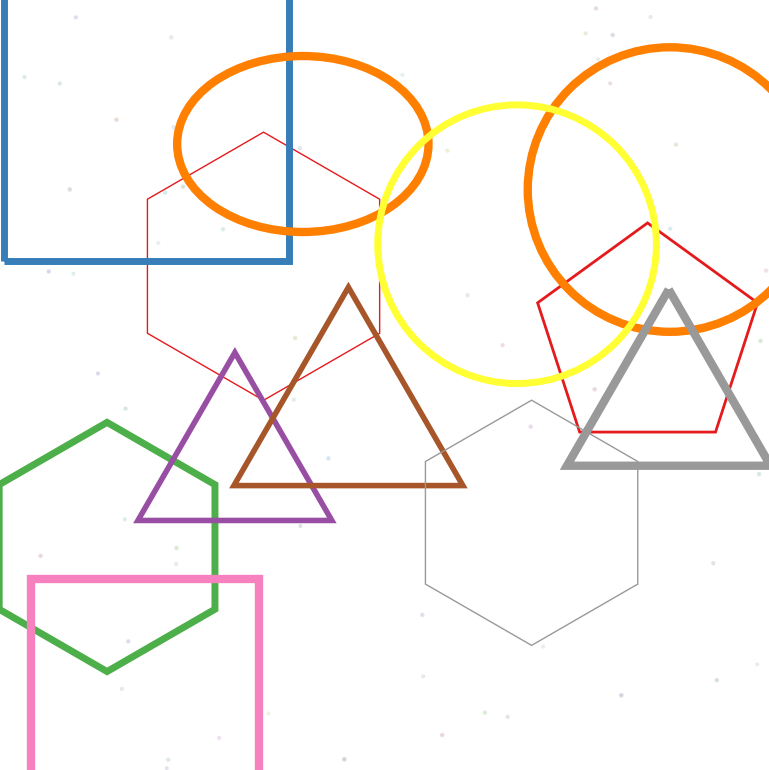[{"shape": "hexagon", "thickness": 0.5, "radius": 0.87, "center": [0.342, 0.654]}, {"shape": "pentagon", "thickness": 1, "radius": 0.75, "center": [0.841, 0.56]}, {"shape": "square", "thickness": 2.5, "radius": 0.92, "center": [0.19, 0.846]}, {"shape": "hexagon", "thickness": 2.5, "radius": 0.81, "center": [0.139, 0.29]}, {"shape": "triangle", "thickness": 2, "radius": 0.73, "center": [0.305, 0.397]}, {"shape": "circle", "thickness": 3, "radius": 0.92, "center": [0.87, 0.754]}, {"shape": "oval", "thickness": 3, "radius": 0.82, "center": [0.393, 0.813]}, {"shape": "circle", "thickness": 2.5, "radius": 0.9, "center": [0.672, 0.683]}, {"shape": "triangle", "thickness": 2, "radius": 0.86, "center": [0.452, 0.455]}, {"shape": "square", "thickness": 3, "radius": 0.74, "center": [0.188, 0.101]}, {"shape": "triangle", "thickness": 3, "radius": 0.76, "center": [0.868, 0.471]}, {"shape": "hexagon", "thickness": 0.5, "radius": 0.8, "center": [0.69, 0.321]}]